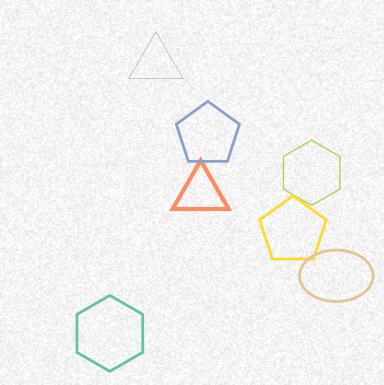[{"shape": "hexagon", "thickness": 2, "radius": 0.49, "center": [0.285, 0.134]}, {"shape": "triangle", "thickness": 3, "radius": 0.42, "center": [0.521, 0.499]}, {"shape": "pentagon", "thickness": 2, "radius": 0.43, "center": [0.54, 0.651]}, {"shape": "hexagon", "thickness": 1, "radius": 0.42, "center": [0.809, 0.551]}, {"shape": "pentagon", "thickness": 2, "radius": 0.45, "center": [0.761, 0.401]}, {"shape": "oval", "thickness": 2, "radius": 0.48, "center": [0.873, 0.284]}, {"shape": "triangle", "thickness": 0.5, "radius": 0.41, "center": [0.405, 0.836]}]